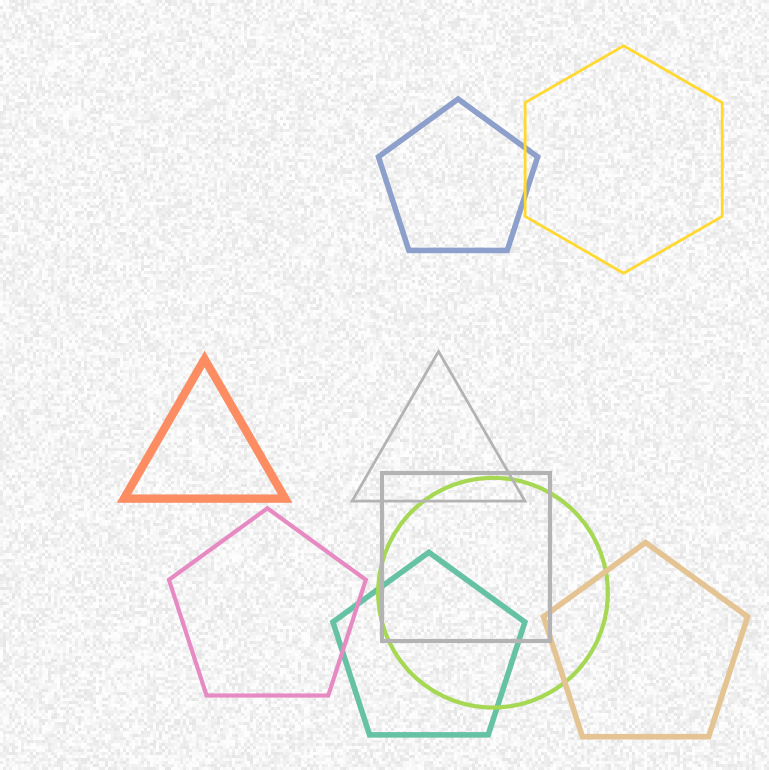[{"shape": "pentagon", "thickness": 2, "radius": 0.66, "center": [0.557, 0.152]}, {"shape": "triangle", "thickness": 3, "radius": 0.6, "center": [0.266, 0.413]}, {"shape": "pentagon", "thickness": 2, "radius": 0.54, "center": [0.595, 0.763]}, {"shape": "pentagon", "thickness": 1.5, "radius": 0.67, "center": [0.347, 0.205]}, {"shape": "circle", "thickness": 1.5, "radius": 0.75, "center": [0.64, 0.23]}, {"shape": "hexagon", "thickness": 1, "radius": 0.74, "center": [0.81, 0.793]}, {"shape": "pentagon", "thickness": 2, "radius": 0.7, "center": [0.838, 0.156]}, {"shape": "triangle", "thickness": 1, "radius": 0.65, "center": [0.57, 0.414]}, {"shape": "square", "thickness": 1.5, "radius": 0.54, "center": [0.605, 0.277]}]